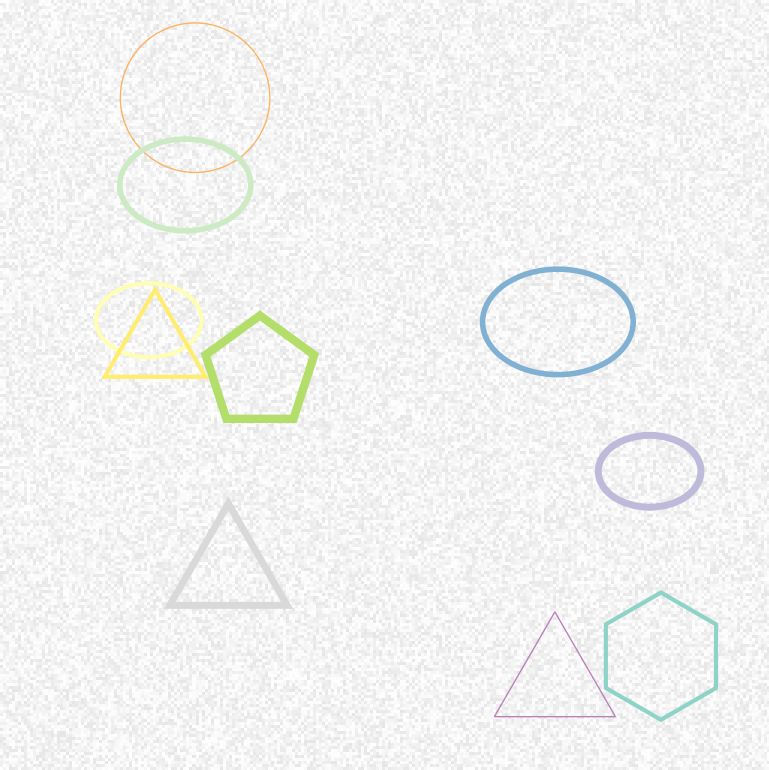[{"shape": "hexagon", "thickness": 1.5, "radius": 0.41, "center": [0.858, 0.148]}, {"shape": "oval", "thickness": 1.5, "radius": 0.34, "center": [0.193, 0.584]}, {"shape": "oval", "thickness": 2.5, "radius": 0.33, "center": [0.844, 0.388]}, {"shape": "oval", "thickness": 2, "radius": 0.49, "center": [0.725, 0.582]}, {"shape": "circle", "thickness": 0.5, "radius": 0.49, "center": [0.253, 0.873]}, {"shape": "pentagon", "thickness": 3, "radius": 0.37, "center": [0.338, 0.516]}, {"shape": "triangle", "thickness": 2.5, "radius": 0.44, "center": [0.297, 0.258]}, {"shape": "triangle", "thickness": 0.5, "radius": 0.45, "center": [0.721, 0.115]}, {"shape": "oval", "thickness": 2, "radius": 0.43, "center": [0.241, 0.76]}, {"shape": "triangle", "thickness": 1.5, "radius": 0.38, "center": [0.201, 0.548]}]